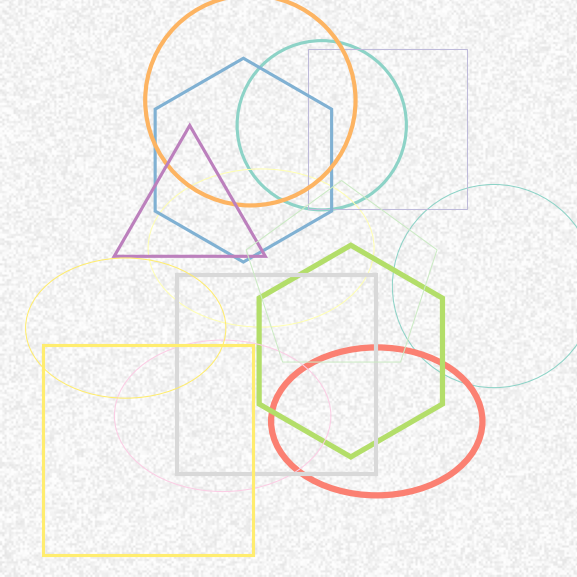[{"shape": "circle", "thickness": 0.5, "radius": 0.88, "center": [0.855, 0.504]}, {"shape": "circle", "thickness": 1.5, "radius": 0.73, "center": [0.557, 0.782]}, {"shape": "oval", "thickness": 0.5, "radius": 0.98, "center": [0.452, 0.57]}, {"shape": "square", "thickness": 0.5, "radius": 0.69, "center": [0.671, 0.775]}, {"shape": "oval", "thickness": 3, "radius": 0.91, "center": [0.652, 0.269]}, {"shape": "hexagon", "thickness": 1.5, "radius": 0.88, "center": [0.421, 0.722]}, {"shape": "circle", "thickness": 2, "radius": 0.91, "center": [0.434, 0.825]}, {"shape": "hexagon", "thickness": 2.5, "radius": 0.92, "center": [0.607, 0.391]}, {"shape": "oval", "thickness": 0.5, "radius": 0.94, "center": [0.386, 0.279]}, {"shape": "square", "thickness": 2, "radius": 0.86, "center": [0.479, 0.351]}, {"shape": "triangle", "thickness": 1.5, "radius": 0.76, "center": [0.329, 0.631]}, {"shape": "pentagon", "thickness": 0.5, "radius": 0.87, "center": [0.591, 0.513]}, {"shape": "square", "thickness": 1.5, "radius": 0.91, "center": [0.256, 0.22]}, {"shape": "oval", "thickness": 0.5, "radius": 0.87, "center": [0.218, 0.431]}]